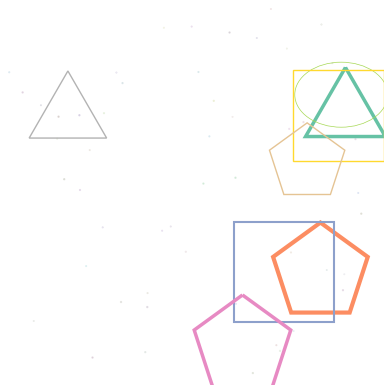[{"shape": "triangle", "thickness": 2.5, "radius": 0.6, "center": [0.897, 0.705]}, {"shape": "pentagon", "thickness": 3, "radius": 0.65, "center": [0.832, 0.293]}, {"shape": "square", "thickness": 1.5, "radius": 0.65, "center": [0.738, 0.294]}, {"shape": "pentagon", "thickness": 2.5, "radius": 0.66, "center": [0.63, 0.102]}, {"shape": "oval", "thickness": 0.5, "radius": 0.6, "center": [0.886, 0.754]}, {"shape": "square", "thickness": 1, "radius": 0.59, "center": [0.878, 0.7]}, {"shape": "pentagon", "thickness": 1, "radius": 0.51, "center": [0.798, 0.578]}, {"shape": "triangle", "thickness": 1, "radius": 0.58, "center": [0.176, 0.699]}]